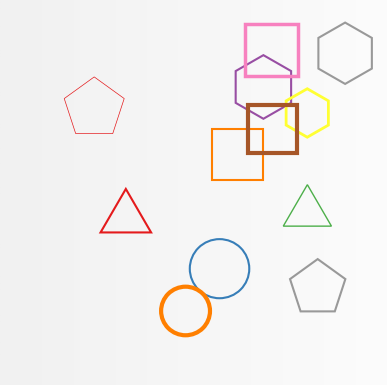[{"shape": "pentagon", "thickness": 0.5, "radius": 0.41, "center": [0.243, 0.719]}, {"shape": "triangle", "thickness": 1.5, "radius": 0.38, "center": [0.325, 0.434]}, {"shape": "circle", "thickness": 1.5, "radius": 0.38, "center": [0.567, 0.302]}, {"shape": "triangle", "thickness": 1, "radius": 0.36, "center": [0.793, 0.449]}, {"shape": "hexagon", "thickness": 1.5, "radius": 0.41, "center": [0.68, 0.774]}, {"shape": "circle", "thickness": 3, "radius": 0.32, "center": [0.479, 0.192]}, {"shape": "square", "thickness": 1.5, "radius": 0.33, "center": [0.613, 0.599]}, {"shape": "hexagon", "thickness": 2, "radius": 0.31, "center": [0.793, 0.707]}, {"shape": "square", "thickness": 3, "radius": 0.31, "center": [0.704, 0.665]}, {"shape": "square", "thickness": 2.5, "radius": 0.34, "center": [0.701, 0.871]}, {"shape": "hexagon", "thickness": 1.5, "radius": 0.4, "center": [0.891, 0.862]}, {"shape": "pentagon", "thickness": 1.5, "radius": 0.38, "center": [0.82, 0.252]}]